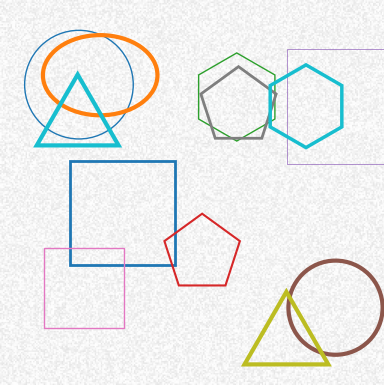[{"shape": "square", "thickness": 2, "radius": 0.68, "center": [0.319, 0.447]}, {"shape": "circle", "thickness": 1, "radius": 0.71, "center": [0.205, 0.78]}, {"shape": "oval", "thickness": 3, "radius": 0.74, "center": [0.26, 0.805]}, {"shape": "hexagon", "thickness": 1, "radius": 0.57, "center": [0.615, 0.748]}, {"shape": "pentagon", "thickness": 1.5, "radius": 0.52, "center": [0.525, 0.342]}, {"shape": "square", "thickness": 0.5, "radius": 0.74, "center": [0.895, 0.723]}, {"shape": "circle", "thickness": 3, "radius": 0.61, "center": [0.871, 0.201]}, {"shape": "square", "thickness": 1, "radius": 0.52, "center": [0.218, 0.252]}, {"shape": "pentagon", "thickness": 2, "radius": 0.51, "center": [0.62, 0.724]}, {"shape": "triangle", "thickness": 3, "radius": 0.63, "center": [0.744, 0.116]}, {"shape": "hexagon", "thickness": 2.5, "radius": 0.54, "center": [0.795, 0.724]}, {"shape": "triangle", "thickness": 3, "radius": 0.61, "center": [0.202, 0.684]}]